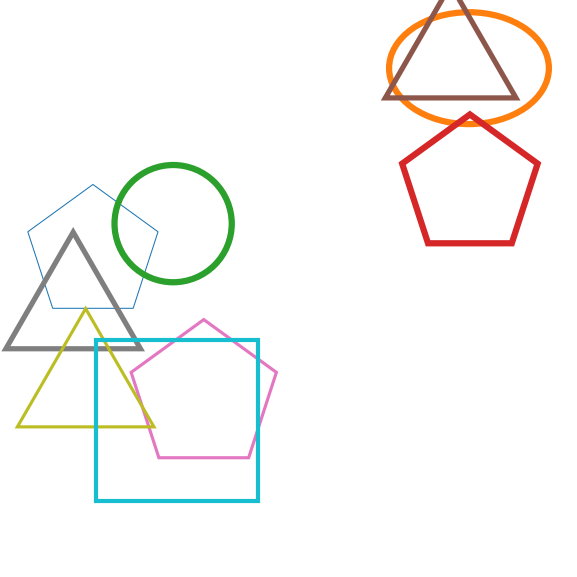[{"shape": "pentagon", "thickness": 0.5, "radius": 0.59, "center": [0.161, 0.561]}, {"shape": "oval", "thickness": 3, "radius": 0.69, "center": [0.812, 0.881]}, {"shape": "circle", "thickness": 3, "radius": 0.51, "center": [0.3, 0.612]}, {"shape": "pentagon", "thickness": 3, "radius": 0.62, "center": [0.814, 0.678]}, {"shape": "triangle", "thickness": 2.5, "radius": 0.65, "center": [0.78, 0.895]}, {"shape": "pentagon", "thickness": 1.5, "radius": 0.66, "center": [0.353, 0.313]}, {"shape": "triangle", "thickness": 2.5, "radius": 0.67, "center": [0.127, 0.462]}, {"shape": "triangle", "thickness": 1.5, "radius": 0.68, "center": [0.148, 0.328]}, {"shape": "square", "thickness": 2, "radius": 0.7, "center": [0.307, 0.271]}]